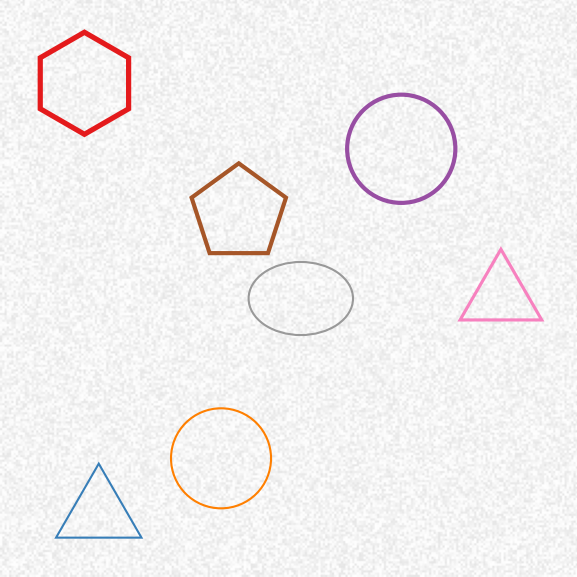[{"shape": "hexagon", "thickness": 2.5, "radius": 0.44, "center": [0.146, 0.855]}, {"shape": "triangle", "thickness": 1, "radius": 0.43, "center": [0.171, 0.111]}, {"shape": "circle", "thickness": 2, "radius": 0.47, "center": [0.695, 0.742]}, {"shape": "circle", "thickness": 1, "radius": 0.43, "center": [0.383, 0.206]}, {"shape": "pentagon", "thickness": 2, "radius": 0.43, "center": [0.413, 0.63]}, {"shape": "triangle", "thickness": 1.5, "radius": 0.41, "center": [0.867, 0.486]}, {"shape": "oval", "thickness": 1, "radius": 0.45, "center": [0.521, 0.482]}]